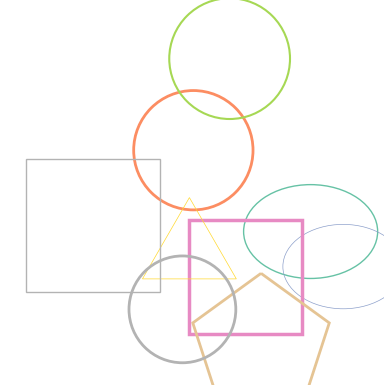[{"shape": "oval", "thickness": 1, "radius": 0.87, "center": [0.807, 0.399]}, {"shape": "circle", "thickness": 2, "radius": 0.77, "center": [0.502, 0.61]}, {"shape": "oval", "thickness": 0.5, "radius": 0.78, "center": [0.891, 0.308]}, {"shape": "square", "thickness": 2.5, "radius": 0.73, "center": [0.638, 0.281]}, {"shape": "circle", "thickness": 1.5, "radius": 0.78, "center": [0.596, 0.848]}, {"shape": "triangle", "thickness": 0.5, "radius": 0.7, "center": [0.492, 0.346]}, {"shape": "pentagon", "thickness": 2, "radius": 0.93, "center": [0.678, 0.104]}, {"shape": "circle", "thickness": 2, "radius": 0.69, "center": [0.474, 0.196]}, {"shape": "square", "thickness": 1, "radius": 0.87, "center": [0.242, 0.415]}]